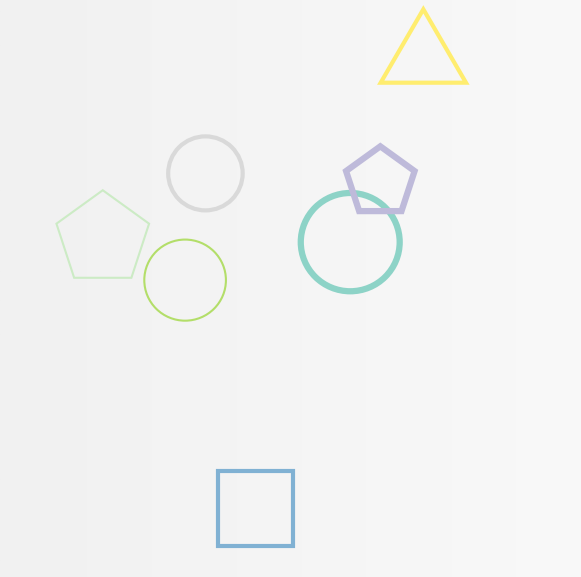[{"shape": "circle", "thickness": 3, "radius": 0.43, "center": [0.603, 0.58]}, {"shape": "pentagon", "thickness": 3, "radius": 0.31, "center": [0.654, 0.684]}, {"shape": "square", "thickness": 2, "radius": 0.32, "center": [0.44, 0.119]}, {"shape": "circle", "thickness": 1, "radius": 0.35, "center": [0.318, 0.514]}, {"shape": "circle", "thickness": 2, "radius": 0.32, "center": [0.353, 0.699]}, {"shape": "pentagon", "thickness": 1, "radius": 0.42, "center": [0.177, 0.586]}, {"shape": "triangle", "thickness": 2, "radius": 0.42, "center": [0.728, 0.898]}]